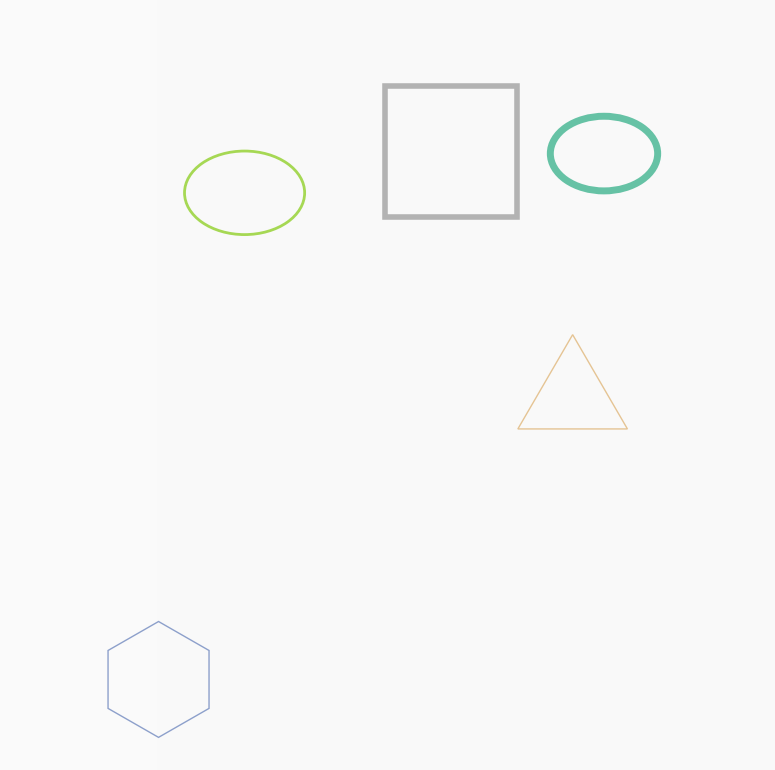[{"shape": "oval", "thickness": 2.5, "radius": 0.35, "center": [0.779, 0.801]}, {"shape": "hexagon", "thickness": 0.5, "radius": 0.38, "center": [0.205, 0.118]}, {"shape": "oval", "thickness": 1, "radius": 0.39, "center": [0.316, 0.75]}, {"shape": "triangle", "thickness": 0.5, "radius": 0.41, "center": [0.739, 0.484]}, {"shape": "square", "thickness": 2, "radius": 0.43, "center": [0.582, 0.803]}]